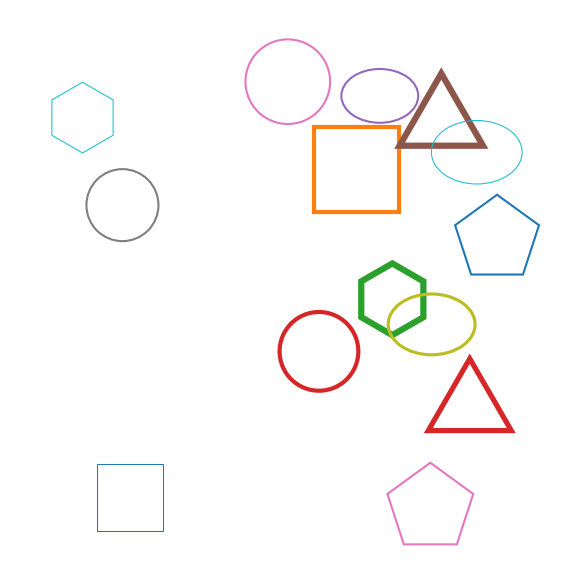[{"shape": "square", "thickness": 0.5, "radius": 0.29, "center": [0.226, 0.138]}, {"shape": "pentagon", "thickness": 1, "radius": 0.38, "center": [0.861, 0.586]}, {"shape": "square", "thickness": 2, "radius": 0.37, "center": [0.617, 0.706]}, {"shape": "hexagon", "thickness": 3, "radius": 0.31, "center": [0.679, 0.481]}, {"shape": "triangle", "thickness": 2.5, "radius": 0.41, "center": [0.813, 0.295]}, {"shape": "circle", "thickness": 2, "radius": 0.34, "center": [0.552, 0.391]}, {"shape": "oval", "thickness": 1, "radius": 0.33, "center": [0.658, 0.833]}, {"shape": "triangle", "thickness": 3, "radius": 0.42, "center": [0.764, 0.789]}, {"shape": "circle", "thickness": 1, "radius": 0.37, "center": [0.498, 0.858]}, {"shape": "pentagon", "thickness": 1, "radius": 0.39, "center": [0.745, 0.12]}, {"shape": "circle", "thickness": 1, "radius": 0.31, "center": [0.212, 0.644]}, {"shape": "oval", "thickness": 1.5, "radius": 0.38, "center": [0.747, 0.437]}, {"shape": "hexagon", "thickness": 0.5, "radius": 0.31, "center": [0.143, 0.796]}, {"shape": "oval", "thickness": 0.5, "radius": 0.39, "center": [0.826, 0.736]}]